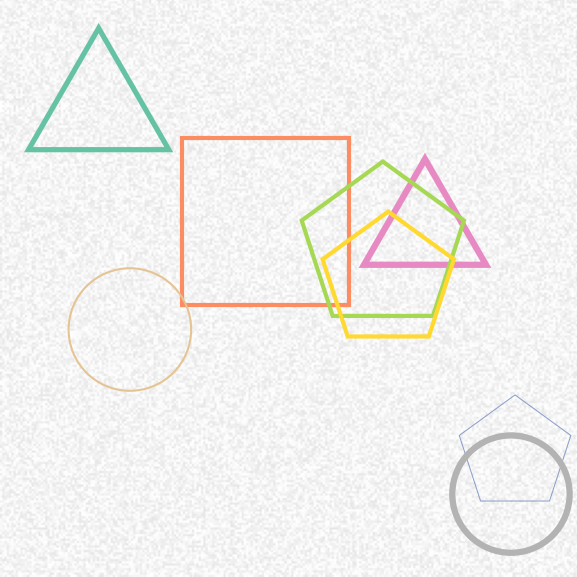[{"shape": "triangle", "thickness": 2.5, "radius": 0.7, "center": [0.171, 0.81]}, {"shape": "square", "thickness": 2, "radius": 0.73, "center": [0.46, 0.615]}, {"shape": "pentagon", "thickness": 0.5, "radius": 0.51, "center": [0.892, 0.214]}, {"shape": "triangle", "thickness": 3, "radius": 0.61, "center": [0.736, 0.602]}, {"shape": "pentagon", "thickness": 2, "radius": 0.74, "center": [0.663, 0.572]}, {"shape": "pentagon", "thickness": 2, "radius": 0.6, "center": [0.672, 0.513]}, {"shape": "circle", "thickness": 1, "radius": 0.53, "center": [0.225, 0.429]}, {"shape": "circle", "thickness": 3, "radius": 0.51, "center": [0.885, 0.144]}]